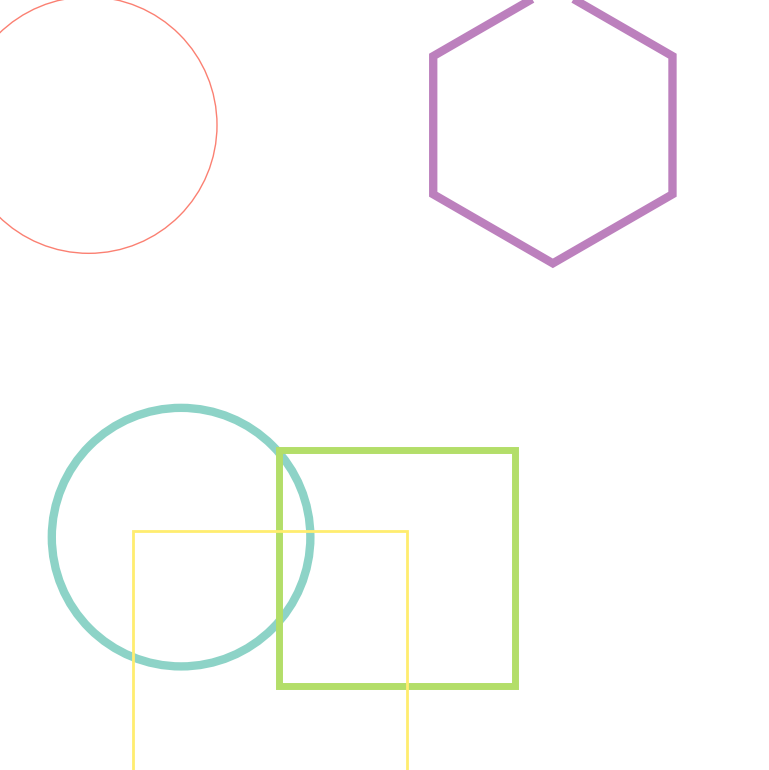[{"shape": "circle", "thickness": 3, "radius": 0.84, "center": [0.235, 0.302]}, {"shape": "circle", "thickness": 0.5, "radius": 0.83, "center": [0.115, 0.838]}, {"shape": "square", "thickness": 2.5, "radius": 0.77, "center": [0.515, 0.262]}, {"shape": "hexagon", "thickness": 3, "radius": 0.9, "center": [0.718, 0.837]}, {"shape": "square", "thickness": 1, "radius": 0.89, "center": [0.35, 0.133]}]